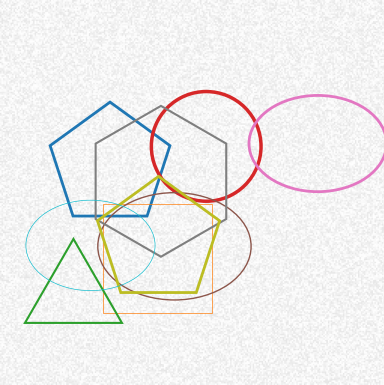[{"shape": "pentagon", "thickness": 2, "radius": 0.82, "center": [0.286, 0.571]}, {"shape": "square", "thickness": 0.5, "radius": 0.71, "center": [0.409, 0.328]}, {"shape": "triangle", "thickness": 1.5, "radius": 0.73, "center": [0.191, 0.234]}, {"shape": "circle", "thickness": 2.5, "radius": 0.71, "center": [0.536, 0.62]}, {"shape": "oval", "thickness": 1, "radius": 1.0, "center": [0.453, 0.36]}, {"shape": "oval", "thickness": 2, "radius": 0.89, "center": [0.825, 0.627]}, {"shape": "hexagon", "thickness": 1.5, "radius": 0.98, "center": [0.418, 0.529]}, {"shape": "pentagon", "thickness": 2, "radius": 0.83, "center": [0.412, 0.375]}, {"shape": "oval", "thickness": 0.5, "radius": 0.84, "center": [0.235, 0.363]}]